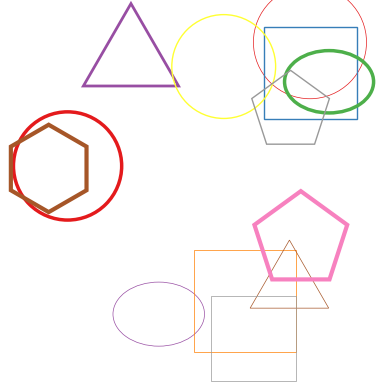[{"shape": "circle", "thickness": 2.5, "radius": 0.7, "center": [0.176, 0.569]}, {"shape": "circle", "thickness": 0.5, "radius": 0.73, "center": [0.805, 0.89]}, {"shape": "square", "thickness": 1, "radius": 0.6, "center": [0.807, 0.81]}, {"shape": "oval", "thickness": 2.5, "radius": 0.58, "center": [0.855, 0.788]}, {"shape": "oval", "thickness": 0.5, "radius": 0.59, "center": [0.412, 0.184]}, {"shape": "triangle", "thickness": 2, "radius": 0.71, "center": [0.34, 0.848]}, {"shape": "square", "thickness": 0.5, "radius": 0.66, "center": [0.637, 0.219]}, {"shape": "circle", "thickness": 1, "radius": 0.67, "center": [0.581, 0.827]}, {"shape": "triangle", "thickness": 0.5, "radius": 0.59, "center": [0.752, 0.259]}, {"shape": "hexagon", "thickness": 3, "radius": 0.57, "center": [0.126, 0.563]}, {"shape": "pentagon", "thickness": 3, "radius": 0.63, "center": [0.781, 0.377]}, {"shape": "square", "thickness": 0.5, "radius": 0.55, "center": [0.659, 0.121]}, {"shape": "pentagon", "thickness": 1, "radius": 0.53, "center": [0.755, 0.711]}]